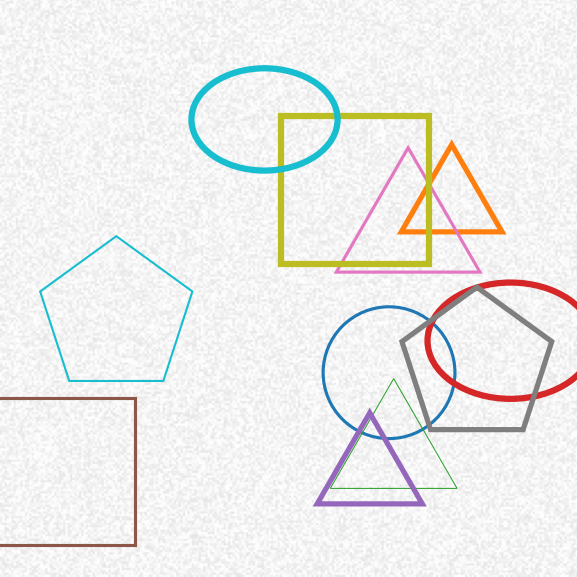[{"shape": "circle", "thickness": 1.5, "radius": 0.57, "center": [0.674, 0.354]}, {"shape": "triangle", "thickness": 2.5, "radius": 0.5, "center": [0.782, 0.648]}, {"shape": "triangle", "thickness": 0.5, "radius": 0.63, "center": [0.682, 0.217]}, {"shape": "oval", "thickness": 3, "radius": 0.72, "center": [0.884, 0.409]}, {"shape": "triangle", "thickness": 2.5, "radius": 0.53, "center": [0.64, 0.179]}, {"shape": "square", "thickness": 1.5, "radius": 0.64, "center": [0.105, 0.182]}, {"shape": "triangle", "thickness": 1.5, "radius": 0.72, "center": [0.707, 0.6]}, {"shape": "pentagon", "thickness": 2.5, "radius": 0.68, "center": [0.826, 0.366]}, {"shape": "square", "thickness": 3, "radius": 0.64, "center": [0.614, 0.671]}, {"shape": "oval", "thickness": 3, "radius": 0.63, "center": [0.458, 0.792]}, {"shape": "pentagon", "thickness": 1, "radius": 0.69, "center": [0.201, 0.452]}]